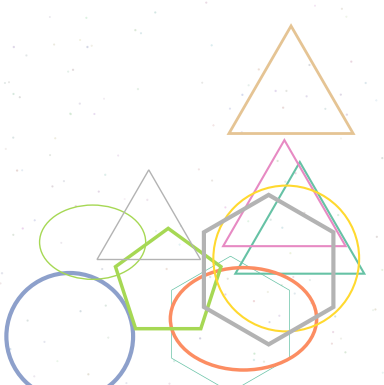[{"shape": "hexagon", "thickness": 0.5, "radius": 0.88, "center": [0.599, 0.158]}, {"shape": "triangle", "thickness": 1.5, "radius": 0.97, "center": [0.779, 0.386]}, {"shape": "oval", "thickness": 2.5, "radius": 0.95, "center": [0.632, 0.172]}, {"shape": "circle", "thickness": 3, "radius": 0.82, "center": [0.181, 0.126]}, {"shape": "triangle", "thickness": 1.5, "radius": 0.92, "center": [0.739, 0.452]}, {"shape": "pentagon", "thickness": 2.5, "radius": 0.72, "center": [0.437, 0.263]}, {"shape": "oval", "thickness": 1, "radius": 0.69, "center": [0.241, 0.371]}, {"shape": "circle", "thickness": 1.5, "radius": 0.95, "center": [0.744, 0.329]}, {"shape": "triangle", "thickness": 2, "radius": 0.93, "center": [0.756, 0.746]}, {"shape": "hexagon", "thickness": 3, "radius": 0.97, "center": [0.698, 0.3]}, {"shape": "triangle", "thickness": 1, "radius": 0.78, "center": [0.386, 0.404]}]